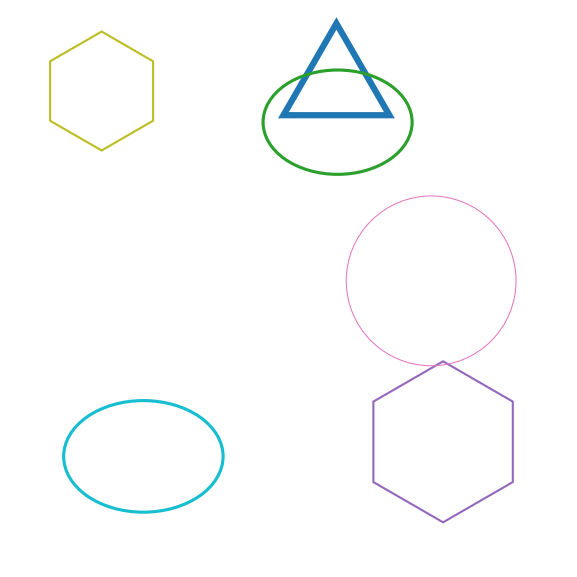[{"shape": "triangle", "thickness": 3, "radius": 0.53, "center": [0.583, 0.853]}, {"shape": "oval", "thickness": 1.5, "radius": 0.65, "center": [0.585, 0.788]}, {"shape": "hexagon", "thickness": 1, "radius": 0.7, "center": [0.767, 0.234]}, {"shape": "circle", "thickness": 0.5, "radius": 0.74, "center": [0.747, 0.513]}, {"shape": "hexagon", "thickness": 1, "radius": 0.51, "center": [0.176, 0.842]}, {"shape": "oval", "thickness": 1.5, "radius": 0.69, "center": [0.248, 0.209]}]